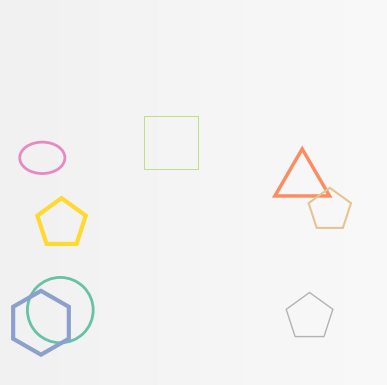[{"shape": "circle", "thickness": 2, "radius": 0.42, "center": [0.156, 0.195]}, {"shape": "triangle", "thickness": 2.5, "radius": 0.41, "center": [0.78, 0.532]}, {"shape": "hexagon", "thickness": 3, "radius": 0.41, "center": [0.106, 0.162]}, {"shape": "oval", "thickness": 2, "radius": 0.29, "center": [0.109, 0.59]}, {"shape": "square", "thickness": 0.5, "radius": 0.35, "center": [0.44, 0.63]}, {"shape": "pentagon", "thickness": 3, "radius": 0.33, "center": [0.159, 0.42]}, {"shape": "pentagon", "thickness": 1.5, "radius": 0.29, "center": [0.851, 0.455]}, {"shape": "pentagon", "thickness": 1, "radius": 0.32, "center": [0.799, 0.177]}]